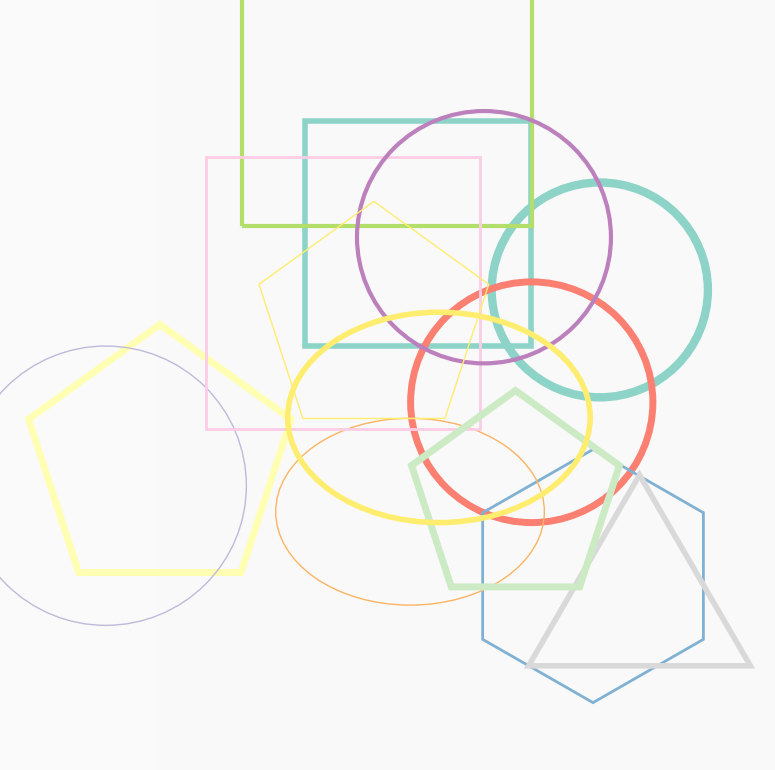[{"shape": "square", "thickness": 2, "radius": 0.73, "center": [0.539, 0.697]}, {"shape": "circle", "thickness": 3, "radius": 0.7, "center": [0.774, 0.624]}, {"shape": "pentagon", "thickness": 2.5, "radius": 0.89, "center": [0.206, 0.401]}, {"shape": "circle", "thickness": 0.5, "radius": 0.91, "center": [0.137, 0.369]}, {"shape": "circle", "thickness": 2.5, "radius": 0.78, "center": [0.686, 0.478]}, {"shape": "hexagon", "thickness": 1, "radius": 0.82, "center": [0.765, 0.252]}, {"shape": "oval", "thickness": 0.5, "radius": 0.87, "center": [0.529, 0.335]}, {"shape": "square", "thickness": 1.5, "radius": 0.94, "center": [0.499, 0.893]}, {"shape": "square", "thickness": 1, "radius": 0.88, "center": [0.442, 0.62]}, {"shape": "triangle", "thickness": 2, "radius": 0.83, "center": [0.825, 0.218]}, {"shape": "circle", "thickness": 1.5, "radius": 0.82, "center": [0.624, 0.692]}, {"shape": "pentagon", "thickness": 2.5, "radius": 0.7, "center": [0.665, 0.352]}, {"shape": "oval", "thickness": 2, "radius": 0.98, "center": [0.566, 0.458]}, {"shape": "pentagon", "thickness": 0.5, "radius": 0.78, "center": [0.482, 0.583]}]